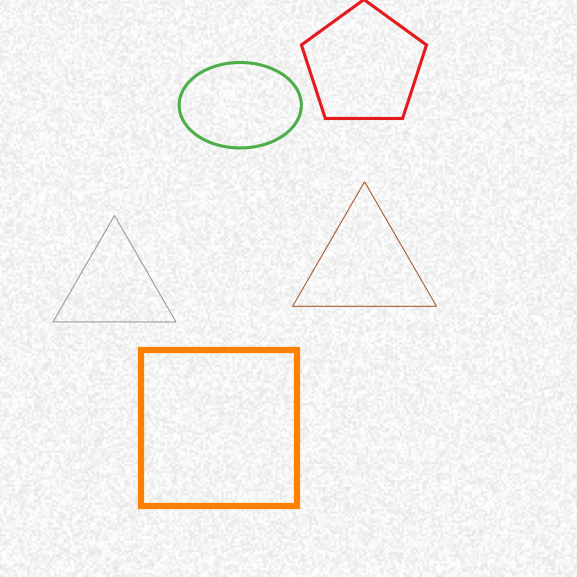[{"shape": "pentagon", "thickness": 1.5, "radius": 0.57, "center": [0.63, 0.886]}, {"shape": "oval", "thickness": 1.5, "radius": 0.53, "center": [0.416, 0.817]}, {"shape": "square", "thickness": 3, "radius": 0.68, "center": [0.379, 0.258]}, {"shape": "triangle", "thickness": 0.5, "radius": 0.72, "center": [0.631, 0.541]}, {"shape": "triangle", "thickness": 0.5, "radius": 0.61, "center": [0.198, 0.503]}]